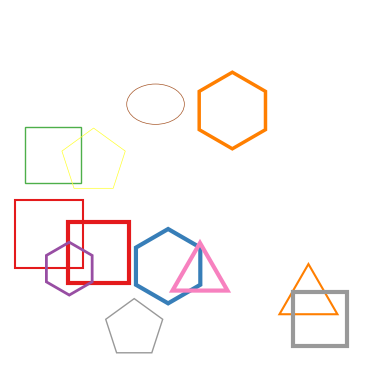[{"shape": "square", "thickness": 1.5, "radius": 0.44, "center": [0.128, 0.393]}, {"shape": "square", "thickness": 3, "radius": 0.4, "center": [0.257, 0.345]}, {"shape": "hexagon", "thickness": 3, "radius": 0.48, "center": [0.437, 0.309]}, {"shape": "square", "thickness": 1, "radius": 0.36, "center": [0.138, 0.597]}, {"shape": "hexagon", "thickness": 2, "radius": 0.34, "center": [0.18, 0.302]}, {"shape": "triangle", "thickness": 1.5, "radius": 0.43, "center": [0.801, 0.227]}, {"shape": "hexagon", "thickness": 2.5, "radius": 0.5, "center": [0.603, 0.713]}, {"shape": "pentagon", "thickness": 0.5, "radius": 0.43, "center": [0.243, 0.581]}, {"shape": "oval", "thickness": 0.5, "radius": 0.37, "center": [0.404, 0.729]}, {"shape": "triangle", "thickness": 3, "radius": 0.41, "center": [0.519, 0.286]}, {"shape": "square", "thickness": 3, "radius": 0.35, "center": [0.832, 0.171]}, {"shape": "pentagon", "thickness": 1, "radius": 0.39, "center": [0.349, 0.147]}]